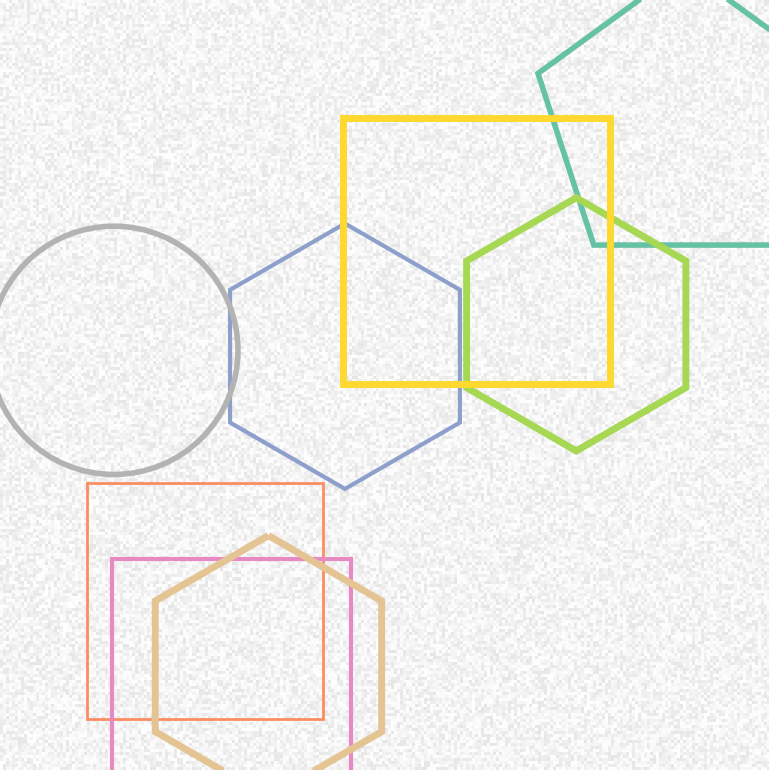[{"shape": "pentagon", "thickness": 2, "radius": 1.0, "center": [0.888, 0.843]}, {"shape": "square", "thickness": 1, "radius": 0.77, "center": [0.266, 0.219]}, {"shape": "hexagon", "thickness": 1.5, "radius": 0.86, "center": [0.448, 0.537]}, {"shape": "square", "thickness": 1.5, "radius": 0.78, "center": [0.301, 0.119]}, {"shape": "hexagon", "thickness": 2.5, "radius": 0.82, "center": [0.748, 0.579]}, {"shape": "square", "thickness": 2.5, "radius": 0.87, "center": [0.619, 0.674]}, {"shape": "hexagon", "thickness": 2.5, "radius": 0.85, "center": [0.349, 0.135]}, {"shape": "circle", "thickness": 2, "radius": 0.81, "center": [0.148, 0.545]}]